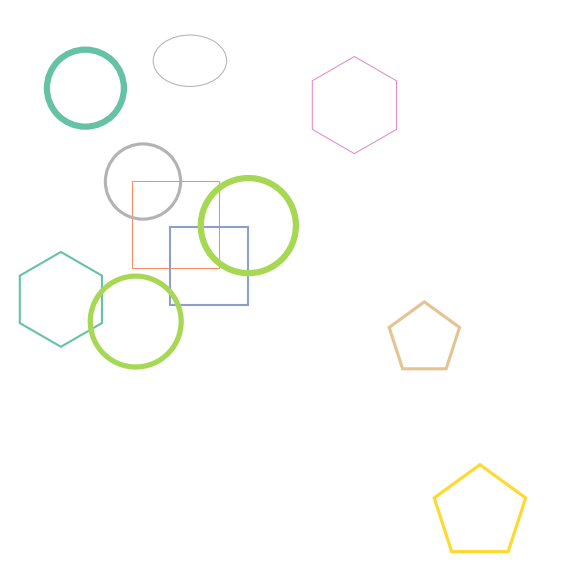[{"shape": "hexagon", "thickness": 1, "radius": 0.41, "center": [0.105, 0.481]}, {"shape": "circle", "thickness": 3, "radius": 0.33, "center": [0.148, 0.846]}, {"shape": "square", "thickness": 0.5, "radius": 0.38, "center": [0.303, 0.61]}, {"shape": "square", "thickness": 1, "radius": 0.34, "center": [0.362, 0.538]}, {"shape": "hexagon", "thickness": 0.5, "radius": 0.42, "center": [0.614, 0.817]}, {"shape": "circle", "thickness": 2.5, "radius": 0.39, "center": [0.235, 0.442]}, {"shape": "circle", "thickness": 3, "radius": 0.41, "center": [0.43, 0.609]}, {"shape": "pentagon", "thickness": 1.5, "radius": 0.42, "center": [0.831, 0.111]}, {"shape": "pentagon", "thickness": 1.5, "radius": 0.32, "center": [0.735, 0.412]}, {"shape": "oval", "thickness": 0.5, "radius": 0.32, "center": [0.329, 0.894]}, {"shape": "circle", "thickness": 1.5, "radius": 0.33, "center": [0.248, 0.685]}]